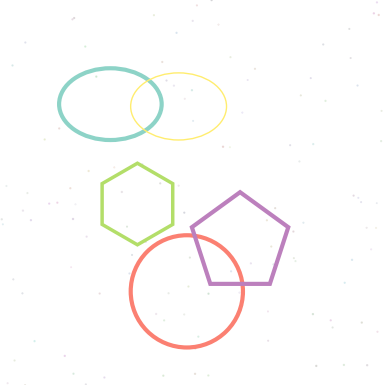[{"shape": "oval", "thickness": 3, "radius": 0.67, "center": [0.287, 0.729]}, {"shape": "circle", "thickness": 3, "radius": 0.73, "center": [0.485, 0.243]}, {"shape": "hexagon", "thickness": 2.5, "radius": 0.53, "center": [0.357, 0.47]}, {"shape": "pentagon", "thickness": 3, "radius": 0.66, "center": [0.624, 0.369]}, {"shape": "oval", "thickness": 1, "radius": 0.62, "center": [0.464, 0.724]}]